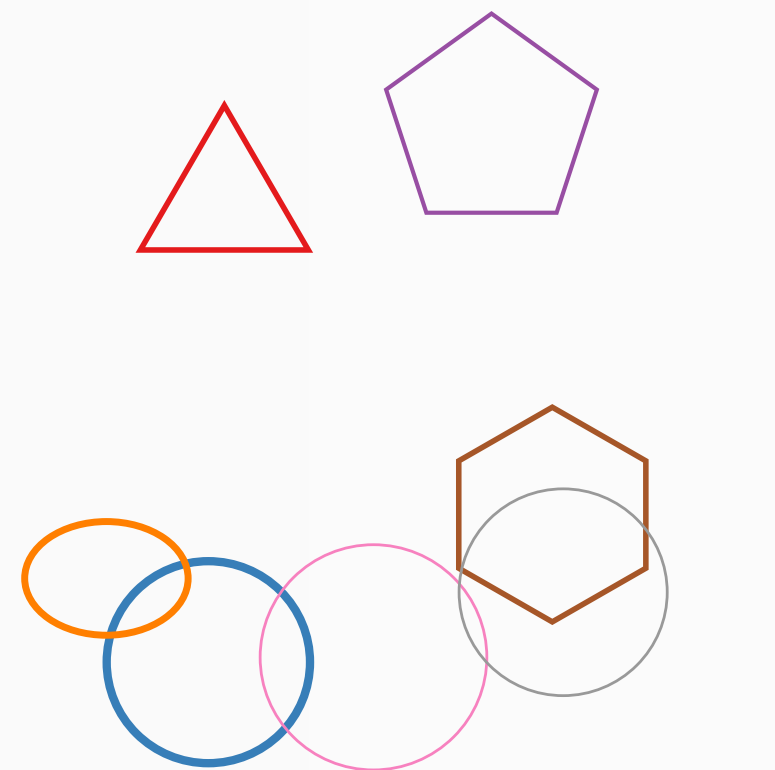[{"shape": "triangle", "thickness": 2, "radius": 0.63, "center": [0.289, 0.738]}, {"shape": "circle", "thickness": 3, "radius": 0.66, "center": [0.269, 0.14]}, {"shape": "pentagon", "thickness": 1.5, "radius": 0.71, "center": [0.634, 0.839]}, {"shape": "oval", "thickness": 2.5, "radius": 0.53, "center": [0.137, 0.249]}, {"shape": "hexagon", "thickness": 2, "radius": 0.7, "center": [0.713, 0.332]}, {"shape": "circle", "thickness": 1, "radius": 0.73, "center": [0.482, 0.146]}, {"shape": "circle", "thickness": 1, "radius": 0.67, "center": [0.727, 0.231]}]